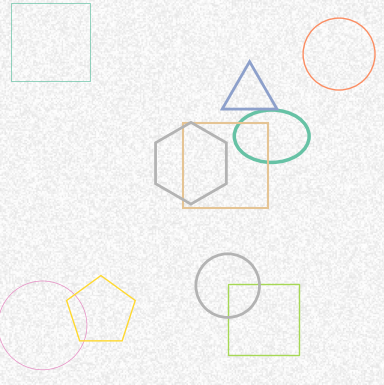[{"shape": "square", "thickness": 0.5, "radius": 0.51, "center": [0.132, 0.891]}, {"shape": "oval", "thickness": 2.5, "radius": 0.49, "center": [0.706, 0.646]}, {"shape": "circle", "thickness": 1, "radius": 0.47, "center": [0.881, 0.86]}, {"shape": "triangle", "thickness": 2, "radius": 0.41, "center": [0.648, 0.758]}, {"shape": "circle", "thickness": 0.5, "radius": 0.58, "center": [0.11, 0.155]}, {"shape": "square", "thickness": 1, "radius": 0.46, "center": [0.684, 0.171]}, {"shape": "pentagon", "thickness": 1, "radius": 0.47, "center": [0.262, 0.191]}, {"shape": "square", "thickness": 1.5, "radius": 0.55, "center": [0.587, 0.571]}, {"shape": "hexagon", "thickness": 2, "radius": 0.53, "center": [0.496, 0.576]}, {"shape": "circle", "thickness": 2, "radius": 0.41, "center": [0.591, 0.258]}]